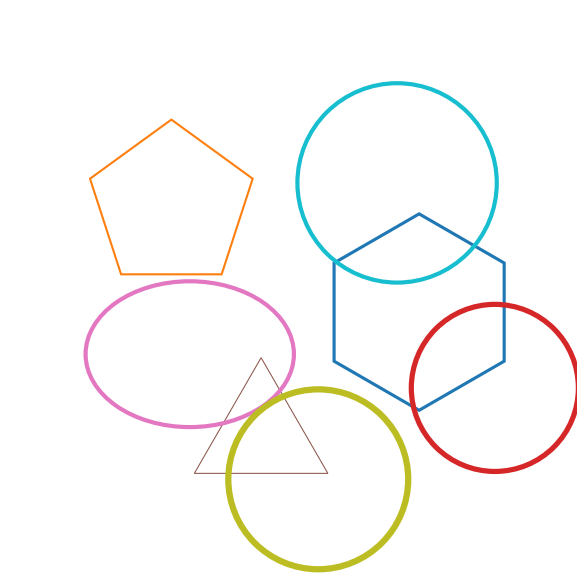[{"shape": "hexagon", "thickness": 1.5, "radius": 0.85, "center": [0.726, 0.459]}, {"shape": "pentagon", "thickness": 1, "radius": 0.74, "center": [0.297, 0.644]}, {"shape": "circle", "thickness": 2.5, "radius": 0.72, "center": [0.857, 0.327]}, {"shape": "triangle", "thickness": 0.5, "radius": 0.67, "center": [0.452, 0.246]}, {"shape": "oval", "thickness": 2, "radius": 0.9, "center": [0.329, 0.386]}, {"shape": "circle", "thickness": 3, "radius": 0.78, "center": [0.551, 0.169]}, {"shape": "circle", "thickness": 2, "radius": 0.86, "center": [0.688, 0.682]}]